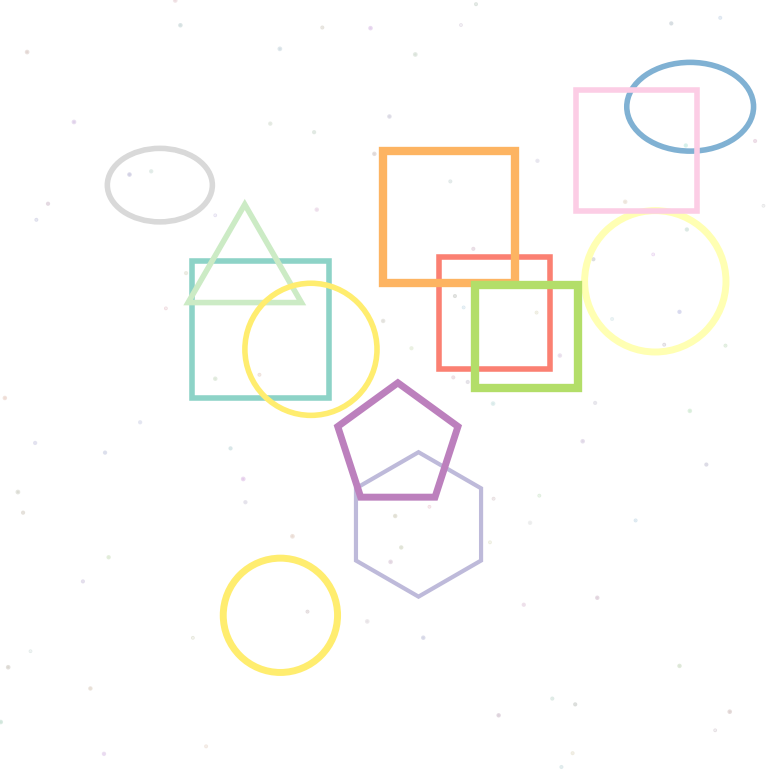[{"shape": "square", "thickness": 2, "radius": 0.45, "center": [0.338, 0.572]}, {"shape": "circle", "thickness": 2.5, "radius": 0.46, "center": [0.851, 0.635]}, {"shape": "hexagon", "thickness": 1.5, "radius": 0.47, "center": [0.544, 0.319]}, {"shape": "square", "thickness": 2, "radius": 0.36, "center": [0.642, 0.593]}, {"shape": "oval", "thickness": 2, "radius": 0.41, "center": [0.896, 0.861]}, {"shape": "square", "thickness": 3, "radius": 0.43, "center": [0.584, 0.718]}, {"shape": "square", "thickness": 3, "radius": 0.34, "center": [0.684, 0.563]}, {"shape": "square", "thickness": 2, "radius": 0.39, "center": [0.827, 0.805]}, {"shape": "oval", "thickness": 2, "radius": 0.34, "center": [0.208, 0.76]}, {"shape": "pentagon", "thickness": 2.5, "radius": 0.41, "center": [0.517, 0.421]}, {"shape": "triangle", "thickness": 2, "radius": 0.42, "center": [0.318, 0.65]}, {"shape": "circle", "thickness": 2.5, "radius": 0.37, "center": [0.364, 0.201]}, {"shape": "circle", "thickness": 2, "radius": 0.43, "center": [0.404, 0.546]}]